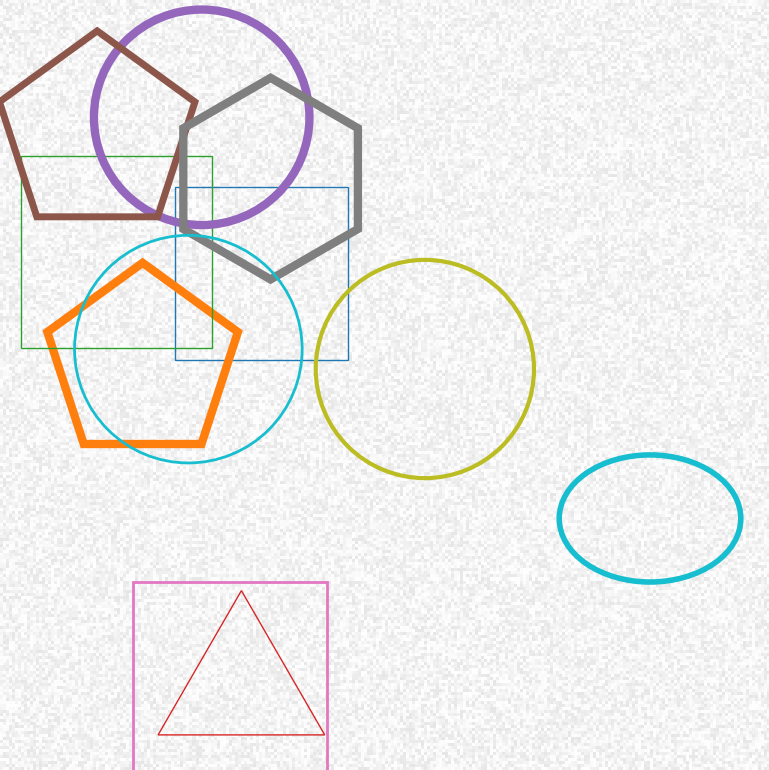[{"shape": "square", "thickness": 0.5, "radius": 0.56, "center": [0.339, 0.645]}, {"shape": "pentagon", "thickness": 3, "radius": 0.65, "center": [0.185, 0.529]}, {"shape": "square", "thickness": 0.5, "radius": 0.62, "center": [0.151, 0.673]}, {"shape": "triangle", "thickness": 0.5, "radius": 0.62, "center": [0.314, 0.108]}, {"shape": "circle", "thickness": 3, "radius": 0.7, "center": [0.262, 0.848]}, {"shape": "pentagon", "thickness": 2.5, "radius": 0.67, "center": [0.126, 0.826]}, {"shape": "square", "thickness": 1, "radius": 0.63, "center": [0.299, 0.119]}, {"shape": "hexagon", "thickness": 3, "radius": 0.65, "center": [0.351, 0.768]}, {"shape": "circle", "thickness": 1.5, "radius": 0.71, "center": [0.552, 0.521]}, {"shape": "circle", "thickness": 1, "radius": 0.74, "center": [0.245, 0.547]}, {"shape": "oval", "thickness": 2, "radius": 0.59, "center": [0.844, 0.327]}]